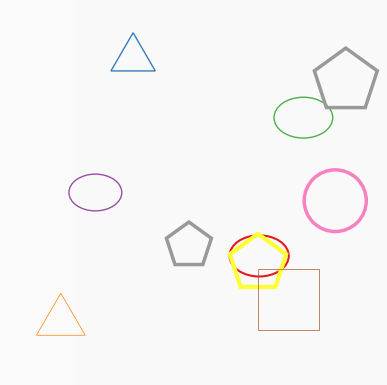[{"shape": "oval", "thickness": 1.5, "radius": 0.38, "center": [0.669, 0.335]}, {"shape": "triangle", "thickness": 1, "radius": 0.33, "center": [0.343, 0.849]}, {"shape": "oval", "thickness": 1, "radius": 0.38, "center": [0.783, 0.694]}, {"shape": "oval", "thickness": 1, "radius": 0.34, "center": [0.246, 0.5]}, {"shape": "triangle", "thickness": 0.5, "radius": 0.36, "center": [0.157, 0.166]}, {"shape": "pentagon", "thickness": 3, "radius": 0.38, "center": [0.666, 0.316]}, {"shape": "square", "thickness": 0.5, "radius": 0.39, "center": [0.745, 0.222]}, {"shape": "circle", "thickness": 2.5, "radius": 0.4, "center": [0.865, 0.479]}, {"shape": "pentagon", "thickness": 2.5, "radius": 0.31, "center": [0.488, 0.362]}, {"shape": "pentagon", "thickness": 2.5, "radius": 0.43, "center": [0.892, 0.79]}]